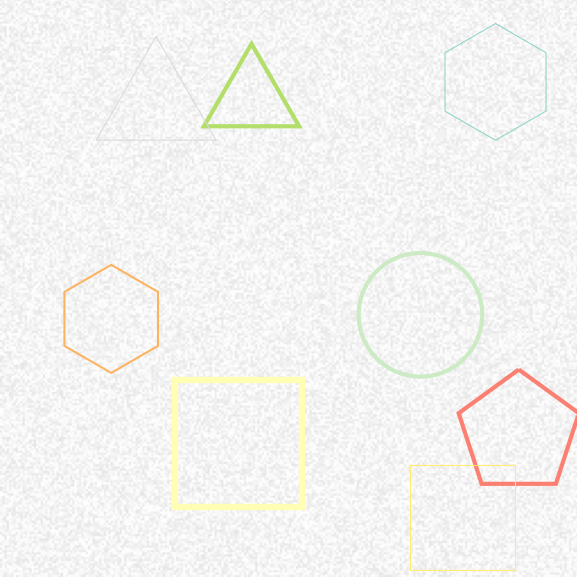[{"shape": "hexagon", "thickness": 0.5, "radius": 0.51, "center": [0.858, 0.857]}, {"shape": "square", "thickness": 3, "radius": 0.55, "center": [0.414, 0.232]}, {"shape": "pentagon", "thickness": 2, "radius": 0.55, "center": [0.898, 0.25]}, {"shape": "hexagon", "thickness": 1, "radius": 0.47, "center": [0.193, 0.447]}, {"shape": "triangle", "thickness": 2, "radius": 0.48, "center": [0.436, 0.828]}, {"shape": "triangle", "thickness": 0.5, "radius": 0.6, "center": [0.27, 0.816]}, {"shape": "circle", "thickness": 2, "radius": 0.54, "center": [0.728, 0.454]}, {"shape": "square", "thickness": 0.5, "radius": 0.46, "center": [0.801, 0.103]}]